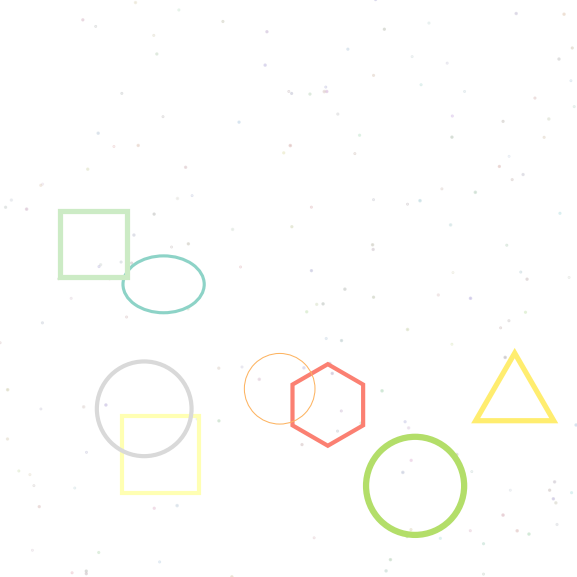[{"shape": "oval", "thickness": 1.5, "radius": 0.35, "center": [0.283, 0.507]}, {"shape": "square", "thickness": 2, "radius": 0.33, "center": [0.278, 0.212]}, {"shape": "hexagon", "thickness": 2, "radius": 0.35, "center": [0.568, 0.298]}, {"shape": "circle", "thickness": 0.5, "radius": 0.31, "center": [0.484, 0.326]}, {"shape": "circle", "thickness": 3, "radius": 0.42, "center": [0.719, 0.158]}, {"shape": "circle", "thickness": 2, "radius": 0.41, "center": [0.25, 0.291]}, {"shape": "square", "thickness": 2.5, "radius": 0.29, "center": [0.162, 0.577]}, {"shape": "triangle", "thickness": 2.5, "radius": 0.39, "center": [0.891, 0.31]}]